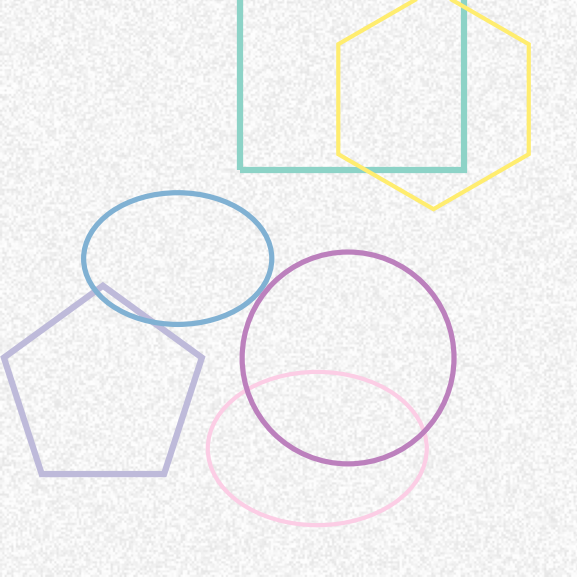[{"shape": "square", "thickness": 3, "radius": 0.97, "center": [0.609, 0.899]}, {"shape": "pentagon", "thickness": 3, "radius": 0.9, "center": [0.178, 0.324]}, {"shape": "oval", "thickness": 2.5, "radius": 0.81, "center": [0.308, 0.551]}, {"shape": "oval", "thickness": 2, "radius": 0.95, "center": [0.549, 0.222]}, {"shape": "circle", "thickness": 2.5, "radius": 0.92, "center": [0.603, 0.379]}, {"shape": "hexagon", "thickness": 2, "radius": 0.95, "center": [0.751, 0.827]}]